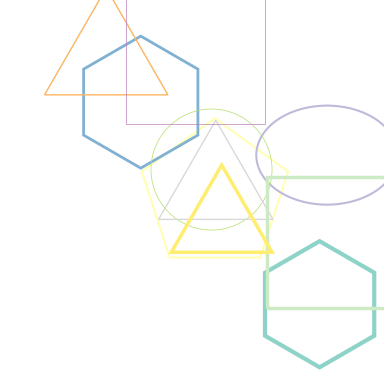[{"shape": "hexagon", "thickness": 3, "radius": 0.82, "center": [0.83, 0.21]}, {"shape": "pentagon", "thickness": 1.5, "radius": 1.0, "center": [0.558, 0.493]}, {"shape": "oval", "thickness": 1.5, "radius": 0.92, "center": [0.849, 0.597]}, {"shape": "hexagon", "thickness": 2, "radius": 0.86, "center": [0.366, 0.735]}, {"shape": "triangle", "thickness": 1, "radius": 0.93, "center": [0.276, 0.846]}, {"shape": "circle", "thickness": 0.5, "radius": 0.79, "center": [0.549, 0.56]}, {"shape": "triangle", "thickness": 1, "radius": 0.86, "center": [0.56, 0.516]}, {"shape": "square", "thickness": 0.5, "radius": 0.9, "center": [0.507, 0.858]}, {"shape": "square", "thickness": 2.5, "radius": 0.85, "center": [0.864, 0.369]}, {"shape": "triangle", "thickness": 2.5, "radius": 0.76, "center": [0.576, 0.42]}]